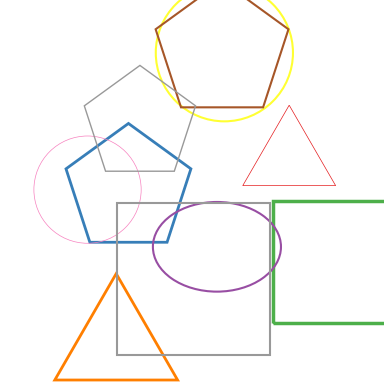[{"shape": "triangle", "thickness": 0.5, "radius": 0.7, "center": [0.751, 0.587]}, {"shape": "pentagon", "thickness": 2, "radius": 0.85, "center": [0.334, 0.509]}, {"shape": "square", "thickness": 2.5, "radius": 0.79, "center": [0.867, 0.321]}, {"shape": "oval", "thickness": 1.5, "radius": 0.83, "center": [0.563, 0.359]}, {"shape": "triangle", "thickness": 2, "radius": 0.92, "center": [0.302, 0.105]}, {"shape": "circle", "thickness": 1.5, "radius": 0.89, "center": [0.583, 0.863]}, {"shape": "pentagon", "thickness": 1.5, "radius": 0.91, "center": [0.577, 0.868]}, {"shape": "circle", "thickness": 0.5, "radius": 0.7, "center": [0.227, 0.507]}, {"shape": "square", "thickness": 1.5, "radius": 0.99, "center": [0.503, 0.276]}, {"shape": "pentagon", "thickness": 1, "radius": 0.76, "center": [0.363, 0.678]}]